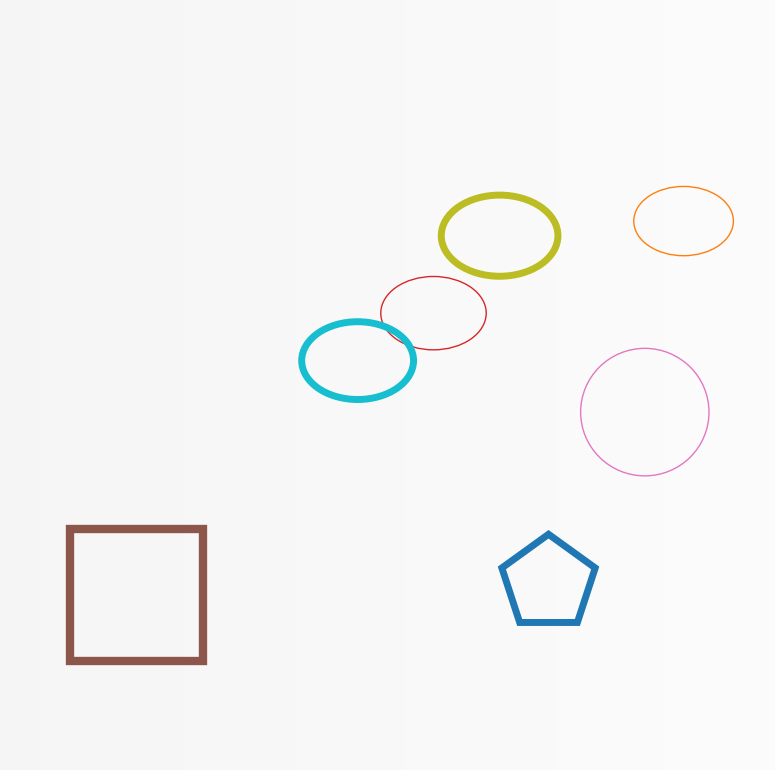[{"shape": "pentagon", "thickness": 2.5, "radius": 0.32, "center": [0.708, 0.243]}, {"shape": "oval", "thickness": 0.5, "radius": 0.32, "center": [0.882, 0.713]}, {"shape": "oval", "thickness": 0.5, "radius": 0.34, "center": [0.559, 0.593]}, {"shape": "square", "thickness": 3, "radius": 0.43, "center": [0.176, 0.227]}, {"shape": "circle", "thickness": 0.5, "radius": 0.41, "center": [0.832, 0.465]}, {"shape": "oval", "thickness": 2.5, "radius": 0.38, "center": [0.645, 0.694]}, {"shape": "oval", "thickness": 2.5, "radius": 0.36, "center": [0.461, 0.532]}]